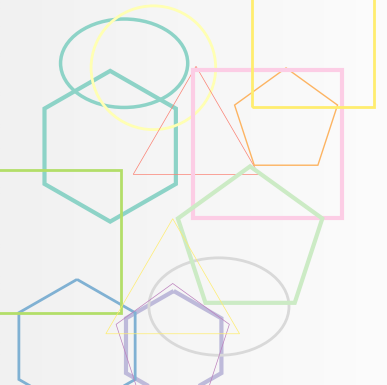[{"shape": "oval", "thickness": 2.5, "radius": 0.82, "center": [0.32, 0.836]}, {"shape": "hexagon", "thickness": 3, "radius": 0.98, "center": [0.284, 0.62]}, {"shape": "circle", "thickness": 2, "radius": 0.8, "center": [0.396, 0.824]}, {"shape": "hexagon", "thickness": 3, "radius": 0.71, "center": [0.448, 0.102]}, {"shape": "triangle", "thickness": 0.5, "radius": 0.94, "center": [0.506, 0.641]}, {"shape": "hexagon", "thickness": 2, "radius": 0.87, "center": [0.199, 0.101]}, {"shape": "pentagon", "thickness": 1, "radius": 0.7, "center": [0.738, 0.684]}, {"shape": "square", "thickness": 2, "radius": 0.93, "center": [0.127, 0.373]}, {"shape": "square", "thickness": 3, "radius": 0.96, "center": [0.69, 0.625]}, {"shape": "oval", "thickness": 2, "radius": 0.9, "center": [0.565, 0.204]}, {"shape": "pentagon", "thickness": 0.5, "radius": 0.77, "center": [0.446, 0.11]}, {"shape": "pentagon", "thickness": 3, "radius": 0.98, "center": [0.645, 0.372]}, {"shape": "triangle", "thickness": 0.5, "radius": 1.0, "center": [0.446, 0.233]}, {"shape": "square", "thickness": 2, "radius": 0.78, "center": [0.808, 0.879]}]